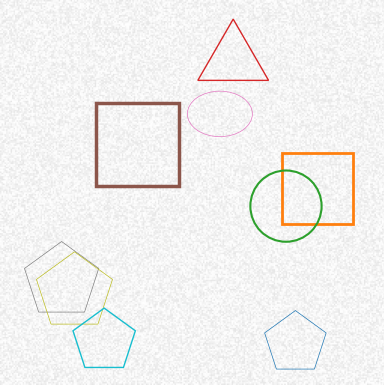[{"shape": "pentagon", "thickness": 0.5, "radius": 0.42, "center": [0.767, 0.109]}, {"shape": "square", "thickness": 2, "radius": 0.46, "center": [0.825, 0.51]}, {"shape": "circle", "thickness": 1.5, "radius": 0.46, "center": [0.743, 0.465]}, {"shape": "triangle", "thickness": 1, "radius": 0.53, "center": [0.606, 0.844]}, {"shape": "square", "thickness": 2.5, "radius": 0.54, "center": [0.358, 0.625]}, {"shape": "oval", "thickness": 0.5, "radius": 0.42, "center": [0.571, 0.704]}, {"shape": "pentagon", "thickness": 0.5, "radius": 0.51, "center": [0.16, 0.271]}, {"shape": "pentagon", "thickness": 0.5, "radius": 0.52, "center": [0.193, 0.242]}, {"shape": "pentagon", "thickness": 1, "radius": 0.43, "center": [0.271, 0.115]}]